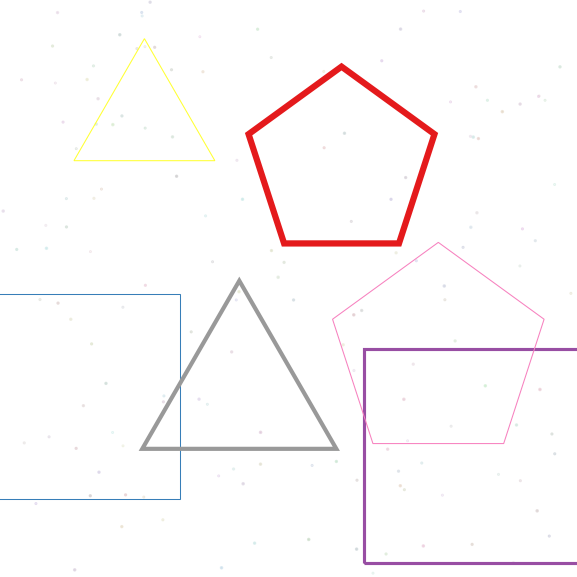[{"shape": "pentagon", "thickness": 3, "radius": 0.85, "center": [0.591, 0.715]}, {"shape": "square", "thickness": 0.5, "radius": 0.89, "center": [0.134, 0.313]}, {"shape": "square", "thickness": 1.5, "radius": 0.93, "center": [0.816, 0.209]}, {"shape": "triangle", "thickness": 0.5, "radius": 0.7, "center": [0.25, 0.791]}, {"shape": "pentagon", "thickness": 0.5, "radius": 0.96, "center": [0.759, 0.387]}, {"shape": "triangle", "thickness": 2, "radius": 0.97, "center": [0.414, 0.319]}]